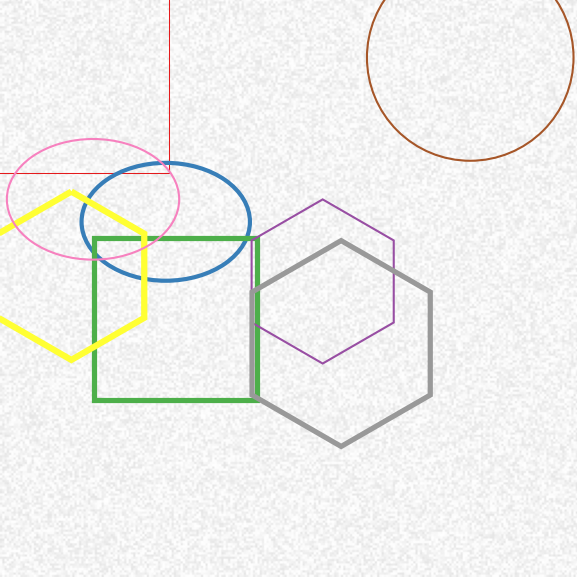[{"shape": "square", "thickness": 0.5, "radius": 0.88, "center": [0.117, 0.875]}, {"shape": "oval", "thickness": 2, "radius": 0.73, "center": [0.287, 0.615]}, {"shape": "square", "thickness": 2.5, "radius": 0.7, "center": [0.304, 0.447]}, {"shape": "hexagon", "thickness": 1, "radius": 0.71, "center": [0.559, 0.512]}, {"shape": "hexagon", "thickness": 3, "radius": 0.73, "center": [0.124, 0.522]}, {"shape": "circle", "thickness": 1, "radius": 0.89, "center": [0.814, 0.9]}, {"shape": "oval", "thickness": 1, "radius": 0.75, "center": [0.161, 0.654]}, {"shape": "hexagon", "thickness": 2.5, "radius": 0.89, "center": [0.591, 0.404]}]